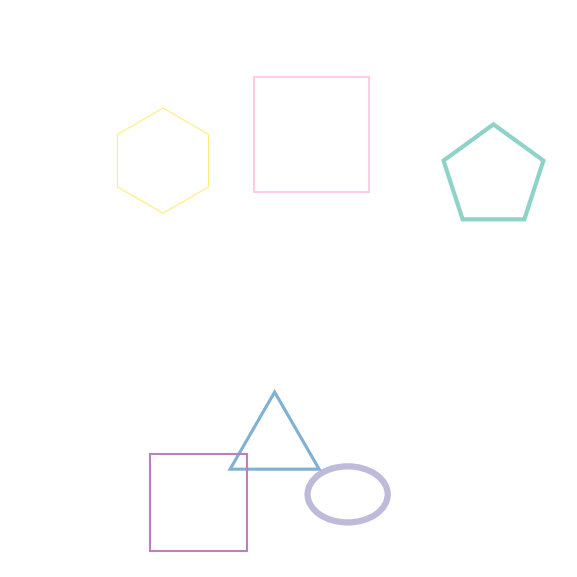[{"shape": "pentagon", "thickness": 2, "radius": 0.45, "center": [0.855, 0.693]}, {"shape": "oval", "thickness": 3, "radius": 0.35, "center": [0.602, 0.143]}, {"shape": "triangle", "thickness": 1.5, "radius": 0.45, "center": [0.476, 0.231]}, {"shape": "square", "thickness": 1, "radius": 0.5, "center": [0.54, 0.766]}, {"shape": "square", "thickness": 1, "radius": 0.42, "center": [0.344, 0.129]}, {"shape": "hexagon", "thickness": 0.5, "radius": 0.46, "center": [0.282, 0.721]}]